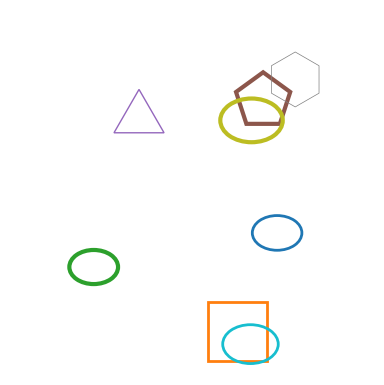[{"shape": "oval", "thickness": 2, "radius": 0.32, "center": [0.72, 0.395]}, {"shape": "square", "thickness": 2, "radius": 0.38, "center": [0.617, 0.139]}, {"shape": "oval", "thickness": 3, "radius": 0.32, "center": [0.243, 0.306]}, {"shape": "triangle", "thickness": 1, "radius": 0.38, "center": [0.361, 0.693]}, {"shape": "pentagon", "thickness": 3, "radius": 0.37, "center": [0.683, 0.738]}, {"shape": "hexagon", "thickness": 0.5, "radius": 0.36, "center": [0.767, 0.794]}, {"shape": "oval", "thickness": 3, "radius": 0.41, "center": [0.653, 0.687]}, {"shape": "oval", "thickness": 2, "radius": 0.36, "center": [0.651, 0.106]}]